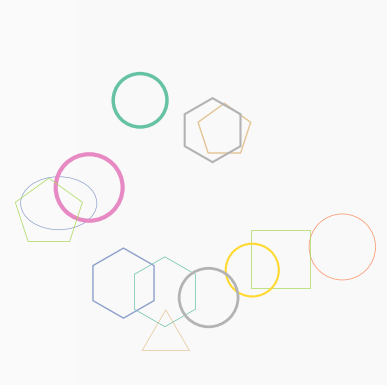[{"shape": "hexagon", "thickness": 0.5, "radius": 0.45, "center": [0.425, 0.242]}, {"shape": "circle", "thickness": 2.5, "radius": 0.35, "center": [0.362, 0.74]}, {"shape": "circle", "thickness": 0.5, "radius": 0.43, "center": [0.883, 0.359]}, {"shape": "hexagon", "thickness": 1, "radius": 0.45, "center": [0.319, 0.265]}, {"shape": "oval", "thickness": 0.5, "radius": 0.49, "center": [0.152, 0.472]}, {"shape": "circle", "thickness": 3, "radius": 0.43, "center": [0.23, 0.513]}, {"shape": "pentagon", "thickness": 0.5, "radius": 0.46, "center": [0.126, 0.446]}, {"shape": "square", "thickness": 0.5, "radius": 0.38, "center": [0.724, 0.328]}, {"shape": "circle", "thickness": 1.5, "radius": 0.34, "center": [0.651, 0.298]}, {"shape": "triangle", "thickness": 0.5, "radius": 0.35, "center": [0.428, 0.125]}, {"shape": "pentagon", "thickness": 1, "radius": 0.36, "center": [0.579, 0.66]}, {"shape": "hexagon", "thickness": 1.5, "radius": 0.42, "center": [0.549, 0.662]}, {"shape": "circle", "thickness": 2, "radius": 0.38, "center": [0.538, 0.227]}]